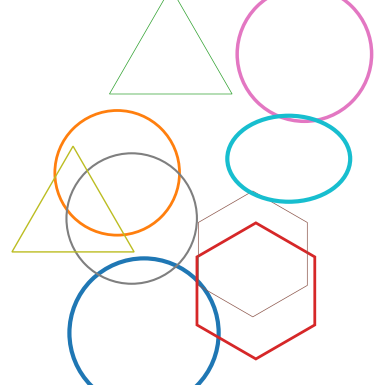[{"shape": "circle", "thickness": 3, "radius": 0.97, "center": [0.374, 0.135]}, {"shape": "circle", "thickness": 2, "radius": 0.81, "center": [0.304, 0.551]}, {"shape": "triangle", "thickness": 0.5, "radius": 0.92, "center": [0.444, 0.848]}, {"shape": "hexagon", "thickness": 2, "radius": 0.88, "center": [0.665, 0.244]}, {"shape": "hexagon", "thickness": 0.5, "radius": 0.82, "center": [0.657, 0.34]}, {"shape": "circle", "thickness": 2.5, "radius": 0.87, "center": [0.791, 0.86]}, {"shape": "circle", "thickness": 1.5, "radius": 0.85, "center": [0.342, 0.432]}, {"shape": "triangle", "thickness": 1, "radius": 0.92, "center": [0.19, 0.437]}, {"shape": "oval", "thickness": 3, "radius": 0.8, "center": [0.75, 0.588]}]